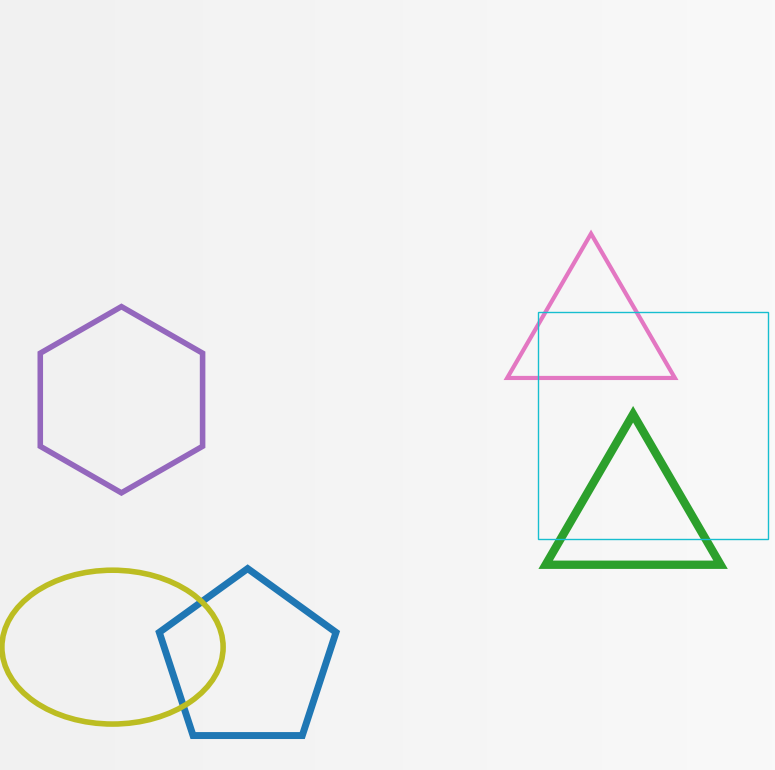[{"shape": "pentagon", "thickness": 2.5, "radius": 0.6, "center": [0.32, 0.142]}, {"shape": "triangle", "thickness": 3, "radius": 0.65, "center": [0.817, 0.332]}, {"shape": "hexagon", "thickness": 2, "radius": 0.6, "center": [0.157, 0.481]}, {"shape": "triangle", "thickness": 1.5, "radius": 0.62, "center": [0.763, 0.572]}, {"shape": "oval", "thickness": 2, "radius": 0.71, "center": [0.145, 0.16]}, {"shape": "square", "thickness": 0.5, "radius": 0.74, "center": [0.843, 0.447]}]